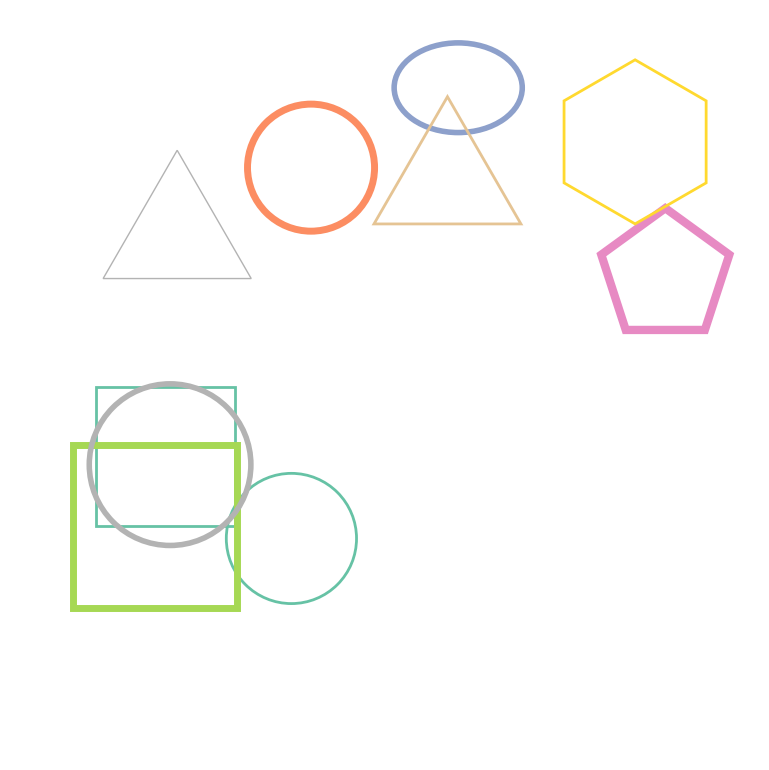[{"shape": "circle", "thickness": 1, "radius": 0.42, "center": [0.378, 0.301]}, {"shape": "square", "thickness": 1, "radius": 0.45, "center": [0.215, 0.407]}, {"shape": "circle", "thickness": 2.5, "radius": 0.41, "center": [0.404, 0.782]}, {"shape": "oval", "thickness": 2, "radius": 0.42, "center": [0.595, 0.886]}, {"shape": "pentagon", "thickness": 3, "radius": 0.44, "center": [0.864, 0.642]}, {"shape": "square", "thickness": 2.5, "radius": 0.53, "center": [0.201, 0.316]}, {"shape": "hexagon", "thickness": 1, "radius": 0.53, "center": [0.825, 0.816]}, {"shape": "triangle", "thickness": 1, "radius": 0.55, "center": [0.581, 0.764]}, {"shape": "circle", "thickness": 2, "radius": 0.52, "center": [0.221, 0.397]}, {"shape": "triangle", "thickness": 0.5, "radius": 0.56, "center": [0.23, 0.694]}]